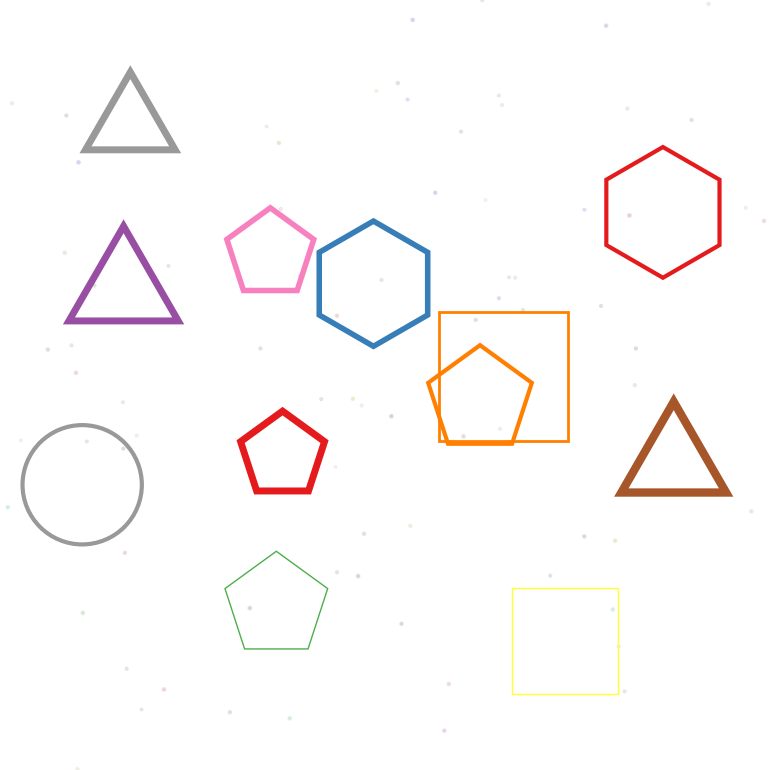[{"shape": "pentagon", "thickness": 2.5, "radius": 0.29, "center": [0.367, 0.409]}, {"shape": "hexagon", "thickness": 1.5, "radius": 0.42, "center": [0.861, 0.724]}, {"shape": "hexagon", "thickness": 2, "radius": 0.41, "center": [0.485, 0.632]}, {"shape": "pentagon", "thickness": 0.5, "radius": 0.35, "center": [0.359, 0.214]}, {"shape": "triangle", "thickness": 2.5, "radius": 0.41, "center": [0.16, 0.624]}, {"shape": "square", "thickness": 1, "radius": 0.42, "center": [0.654, 0.511]}, {"shape": "pentagon", "thickness": 1.5, "radius": 0.35, "center": [0.623, 0.481]}, {"shape": "square", "thickness": 0.5, "radius": 0.34, "center": [0.734, 0.167]}, {"shape": "triangle", "thickness": 3, "radius": 0.39, "center": [0.875, 0.4]}, {"shape": "pentagon", "thickness": 2, "radius": 0.3, "center": [0.351, 0.671]}, {"shape": "triangle", "thickness": 2.5, "radius": 0.34, "center": [0.169, 0.839]}, {"shape": "circle", "thickness": 1.5, "radius": 0.39, "center": [0.107, 0.37]}]